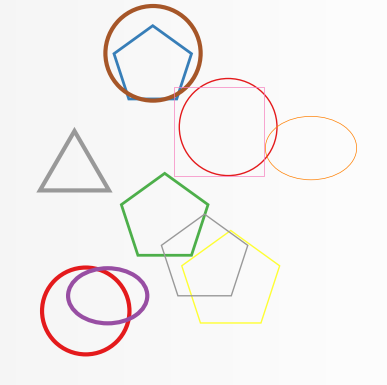[{"shape": "circle", "thickness": 3, "radius": 0.56, "center": [0.221, 0.192]}, {"shape": "circle", "thickness": 1, "radius": 0.63, "center": [0.589, 0.67]}, {"shape": "pentagon", "thickness": 2, "radius": 0.53, "center": [0.394, 0.828]}, {"shape": "pentagon", "thickness": 2, "radius": 0.59, "center": [0.425, 0.432]}, {"shape": "oval", "thickness": 3, "radius": 0.51, "center": [0.278, 0.232]}, {"shape": "oval", "thickness": 0.5, "radius": 0.59, "center": [0.803, 0.615]}, {"shape": "pentagon", "thickness": 1, "radius": 0.66, "center": [0.595, 0.269]}, {"shape": "circle", "thickness": 3, "radius": 0.61, "center": [0.395, 0.862]}, {"shape": "square", "thickness": 0.5, "radius": 0.58, "center": [0.565, 0.659]}, {"shape": "pentagon", "thickness": 1, "radius": 0.59, "center": [0.528, 0.327]}, {"shape": "triangle", "thickness": 3, "radius": 0.51, "center": [0.192, 0.557]}]